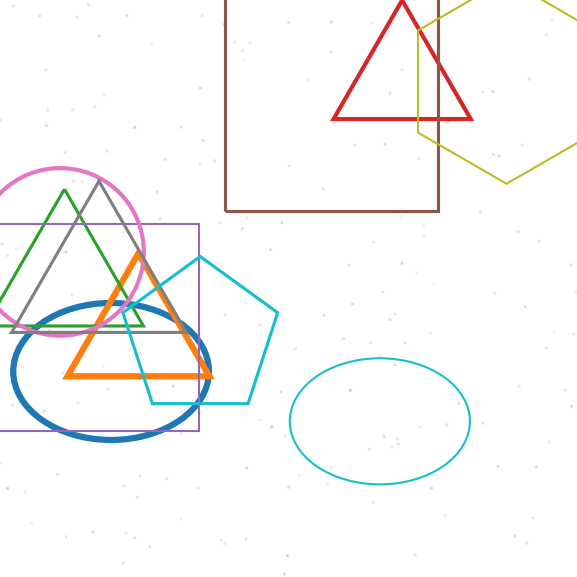[{"shape": "oval", "thickness": 3, "radius": 0.85, "center": [0.192, 0.356]}, {"shape": "triangle", "thickness": 3, "radius": 0.71, "center": [0.24, 0.418]}, {"shape": "triangle", "thickness": 1.5, "radius": 0.79, "center": [0.112, 0.514]}, {"shape": "triangle", "thickness": 2, "radius": 0.69, "center": [0.696, 0.862]}, {"shape": "square", "thickness": 1, "radius": 0.89, "center": [0.166, 0.432]}, {"shape": "square", "thickness": 1.5, "radius": 0.92, "center": [0.574, 0.819]}, {"shape": "circle", "thickness": 2, "radius": 0.73, "center": [0.104, 0.563]}, {"shape": "triangle", "thickness": 1.5, "radius": 0.87, "center": [0.171, 0.511]}, {"shape": "hexagon", "thickness": 1, "radius": 0.88, "center": [0.877, 0.858]}, {"shape": "oval", "thickness": 1, "radius": 0.78, "center": [0.658, 0.27]}, {"shape": "pentagon", "thickness": 1.5, "radius": 0.7, "center": [0.347, 0.414]}]